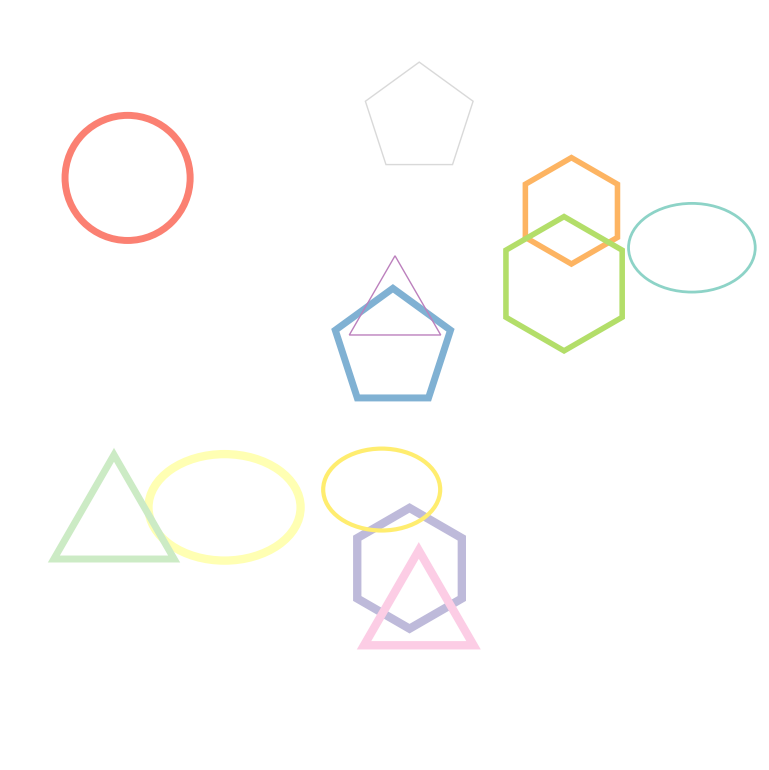[{"shape": "oval", "thickness": 1, "radius": 0.41, "center": [0.899, 0.678]}, {"shape": "oval", "thickness": 3, "radius": 0.49, "center": [0.292, 0.341]}, {"shape": "hexagon", "thickness": 3, "radius": 0.39, "center": [0.532, 0.262]}, {"shape": "circle", "thickness": 2.5, "radius": 0.41, "center": [0.166, 0.769]}, {"shape": "pentagon", "thickness": 2.5, "radius": 0.39, "center": [0.51, 0.547]}, {"shape": "hexagon", "thickness": 2, "radius": 0.35, "center": [0.742, 0.726]}, {"shape": "hexagon", "thickness": 2, "radius": 0.44, "center": [0.733, 0.632]}, {"shape": "triangle", "thickness": 3, "radius": 0.41, "center": [0.544, 0.203]}, {"shape": "pentagon", "thickness": 0.5, "radius": 0.37, "center": [0.544, 0.846]}, {"shape": "triangle", "thickness": 0.5, "radius": 0.34, "center": [0.513, 0.599]}, {"shape": "triangle", "thickness": 2.5, "radius": 0.45, "center": [0.148, 0.319]}, {"shape": "oval", "thickness": 1.5, "radius": 0.38, "center": [0.496, 0.364]}]